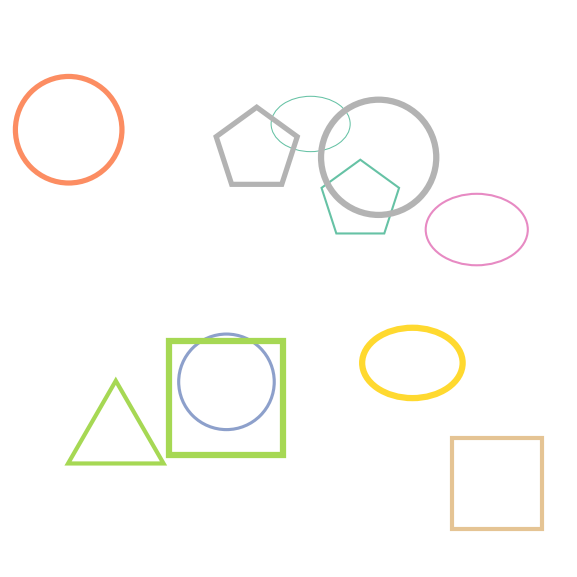[{"shape": "oval", "thickness": 0.5, "radius": 0.34, "center": [0.538, 0.784]}, {"shape": "pentagon", "thickness": 1, "radius": 0.35, "center": [0.624, 0.652]}, {"shape": "circle", "thickness": 2.5, "radius": 0.46, "center": [0.119, 0.775]}, {"shape": "circle", "thickness": 1.5, "radius": 0.41, "center": [0.392, 0.338]}, {"shape": "oval", "thickness": 1, "radius": 0.44, "center": [0.826, 0.602]}, {"shape": "triangle", "thickness": 2, "radius": 0.48, "center": [0.201, 0.244]}, {"shape": "square", "thickness": 3, "radius": 0.49, "center": [0.391, 0.31]}, {"shape": "oval", "thickness": 3, "radius": 0.44, "center": [0.714, 0.371]}, {"shape": "square", "thickness": 2, "radius": 0.39, "center": [0.861, 0.162]}, {"shape": "pentagon", "thickness": 2.5, "radius": 0.37, "center": [0.445, 0.74]}, {"shape": "circle", "thickness": 3, "radius": 0.5, "center": [0.656, 0.727]}]